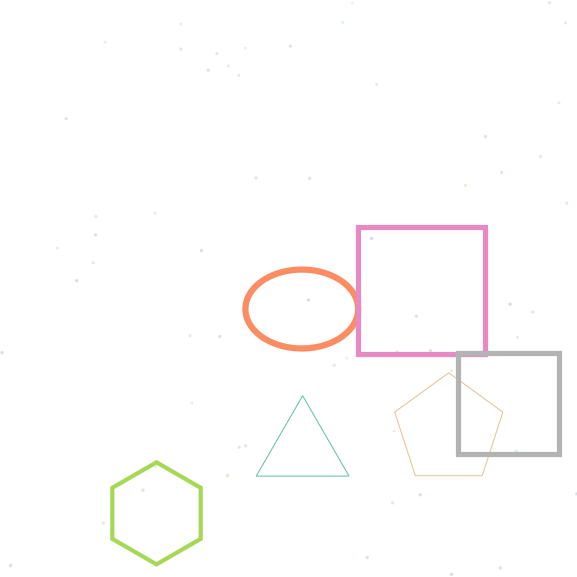[{"shape": "triangle", "thickness": 0.5, "radius": 0.46, "center": [0.524, 0.221]}, {"shape": "oval", "thickness": 3, "radius": 0.49, "center": [0.523, 0.464]}, {"shape": "square", "thickness": 2.5, "radius": 0.55, "center": [0.73, 0.496]}, {"shape": "hexagon", "thickness": 2, "radius": 0.44, "center": [0.271, 0.11]}, {"shape": "pentagon", "thickness": 0.5, "radius": 0.49, "center": [0.777, 0.255]}, {"shape": "square", "thickness": 2.5, "radius": 0.44, "center": [0.88, 0.3]}]